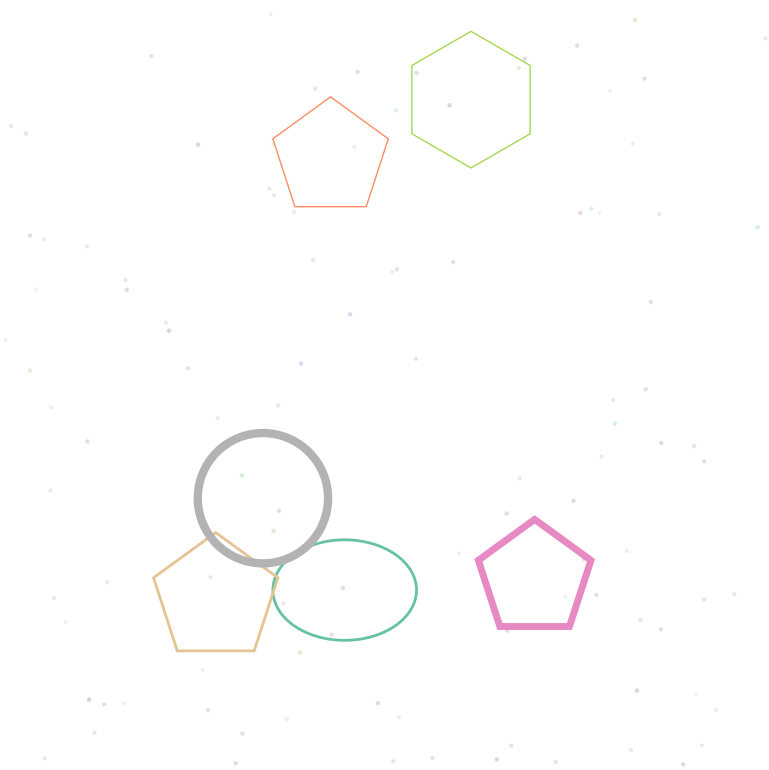[{"shape": "oval", "thickness": 1, "radius": 0.47, "center": [0.448, 0.234]}, {"shape": "pentagon", "thickness": 0.5, "radius": 0.39, "center": [0.429, 0.795]}, {"shape": "pentagon", "thickness": 2.5, "radius": 0.38, "center": [0.694, 0.249]}, {"shape": "hexagon", "thickness": 0.5, "radius": 0.44, "center": [0.612, 0.871]}, {"shape": "pentagon", "thickness": 1, "radius": 0.42, "center": [0.28, 0.223]}, {"shape": "circle", "thickness": 3, "radius": 0.42, "center": [0.341, 0.353]}]